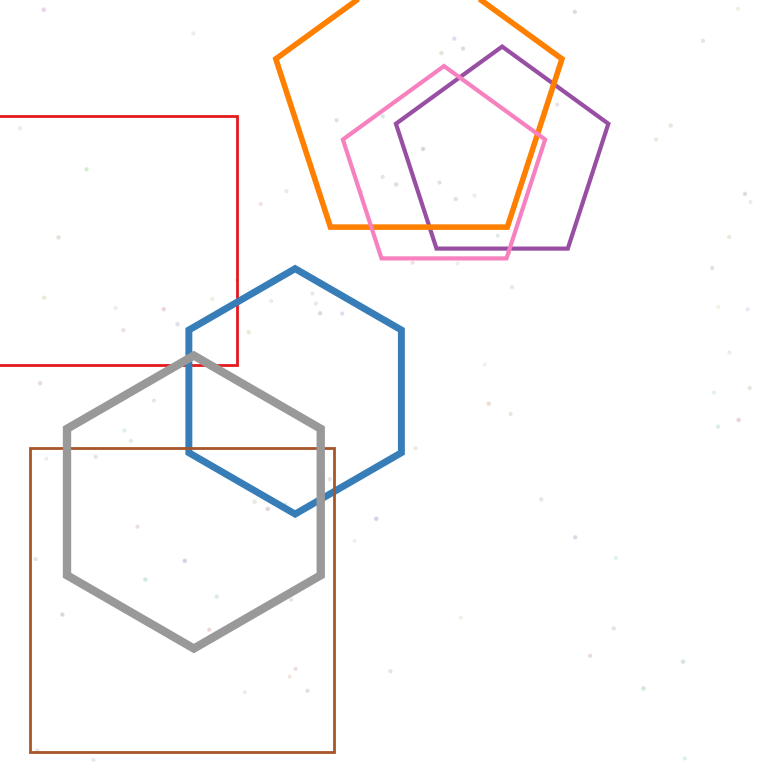[{"shape": "square", "thickness": 1, "radius": 0.81, "center": [0.146, 0.687]}, {"shape": "hexagon", "thickness": 2.5, "radius": 0.8, "center": [0.383, 0.492]}, {"shape": "pentagon", "thickness": 1.5, "radius": 0.73, "center": [0.652, 0.794]}, {"shape": "pentagon", "thickness": 2, "radius": 0.98, "center": [0.544, 0.863]}, {"shape": "square", "thickness": 1, "radius": 0.99, "center": [0.236, 0.221]}, {"shape": "pentagon", "thickness": 1.5, "radius": 0.69, "center": [0.577, 0.776]}, {"shape": "hexagon", "thickness": 3, "radius": 0.95, "center": [0.252, 0.348]}]